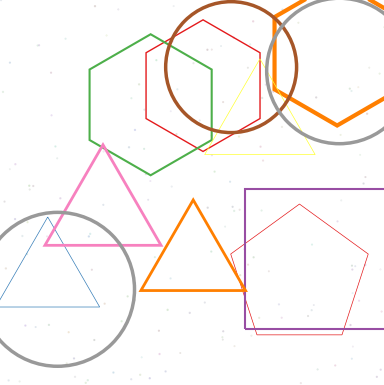[{"shape": "hexagon", "thickness": 1, "radius": 0.85, "center": [0.527, 0.778]}, {"shape": "pentagon", "thickness": 0.5, "radius": 0.94, "center": [0.778, 0.282]}, {"shape": "triangle", "thickness": 0.5, "radius": 0.78, "center": [0.124, 0.281]}, {"shape": "hexagon", "thickness": 1.5, "radius": 0.92, "center": [0.391, 0.728]}, {"shape": "square", "thickness": 1.5, "radius": 0.91, "center": [0.819, 0.328]}, {"shape": "triangle", "thickness": 2, "radius": 0.78, "center": [0.502, 0.324]}, {"shape": "hexagon", "thickness": 3, "radius": 0.94, "center": [0.876, 0.862]}, {"shape": "triangle", "thickness": 0.5, "radius": 0.83, "center": [0.675, 0.681]}, {"shape": "circle", "thickness": 2.5, "radius": 0.85, "center": [0.6, 0.826]}, {"shape": "triangle", "thickness": 2, "radius": 0.87, "center": [0.267, 0.45]}, {"shape": "circle", "thickness": 2.5, "radius": 0.94, "center": [0.882, 0.816]}, {"shape": "circle", "thickness": 2.5, "radius": 1.0, "center": [0.15, 0.249]}]